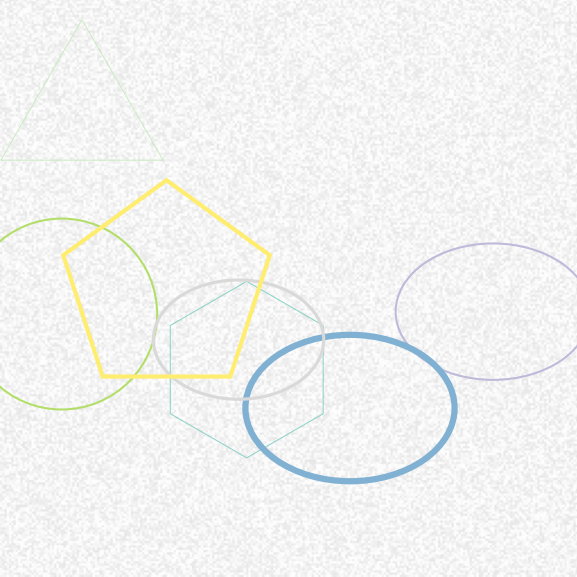[{"shape": "hexagon", "thickness": 0.5, "radius": 0.76, "center": [0.427, 0.359]}, {"shape": "oval", "thickness": 1, "radius": 0.84, "center": [0.854, 0.459]}, {"shape": "oval", "thickness": 3, "radius": 0.91, "center": [0.606, 0.293]}, {"shape": "circle", "thickness": 1, "radius": 0.83, "center": [0.107, 0.455]}, {"shape": "oval", "thickness": 1.5, "radius": 0.74, "center": [0.413, 0.411]}, {"shape": "triangle", "thickness": 0.5, "radius": 0.81, "center": [0.142, 0.803]}, {"shape": "pentagon", "thickness": 2, "radius": 0.94, "center": [0.288, 0.499]}]